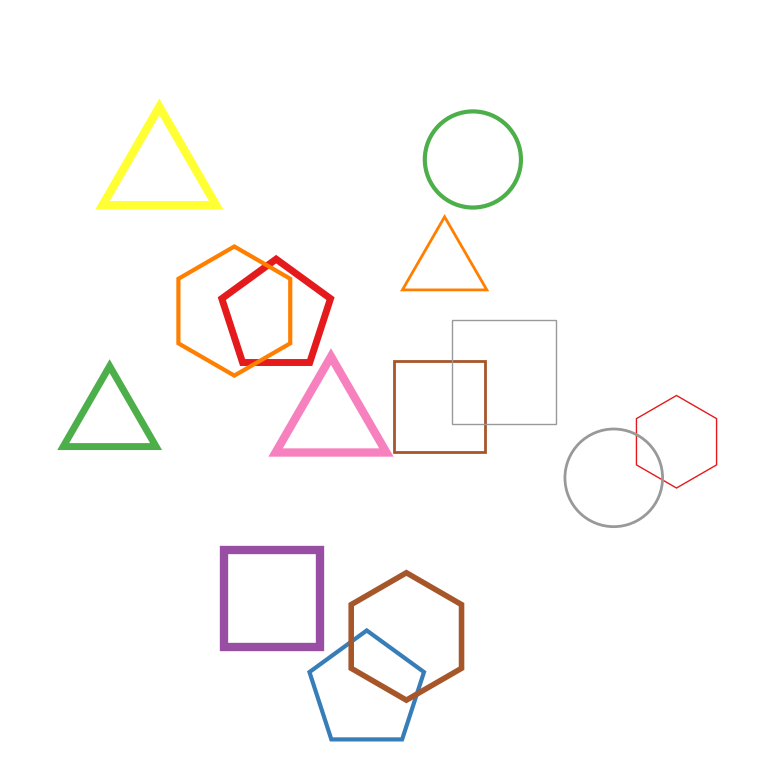[{"shape": "pentagon", "thickness": 2.5, "radius": 0.37, "center": [0.359, 0.589]}, {"shape": "hexagon", "thickness": 0.5, "radius": 0.3, "center": [0.879, 0.426]}, {"shape": "pentagon", "thickness": 1.5, "radius": 0.39, "center": [0.476, 0.103]}, {"shape": "triangle", "thickness": 2.5, "radius": 0.35, "center": [0.142, 0.455]}, {"shape": "circle", "thickness": 1.5, "radius": 0.31, "center": [0.614, 0.793]}, {"shape": "square", "thickness": 3, "radius": 0.31, "center": [0.353, 0.223]}, {"shape": "hexagon", "thickness": 1.5, "radius": 0.42, "center": [0.304, 0.596]}, {"shape": "triangle", "thickness": 1, "radius": 0.32, "center": [0.577, 0.655]}, {"shape": "triangle", "thickness": 3, "radius": 0.43, "center": [0.207, 0.776]}, {"shape": "hexagon", "thickness": 2, "radius": 0.41, "center": [0.528, 0.173]}, {"shape": "square", "thickness": 1, "radius": 0.3, "center": [0.571, 0.472]}, {"shape": "triangle", "thickness": 3, "radius": 0.42, "center": [0.43, 0.454]}, {"shape": "square", "thickness": 0.5, "radius": 0.34, "center": [0.655, 0.517]}, {"shape": "circle", "thickness": 1, "radius": 0.32, "center": [0.797, 0.379]}]